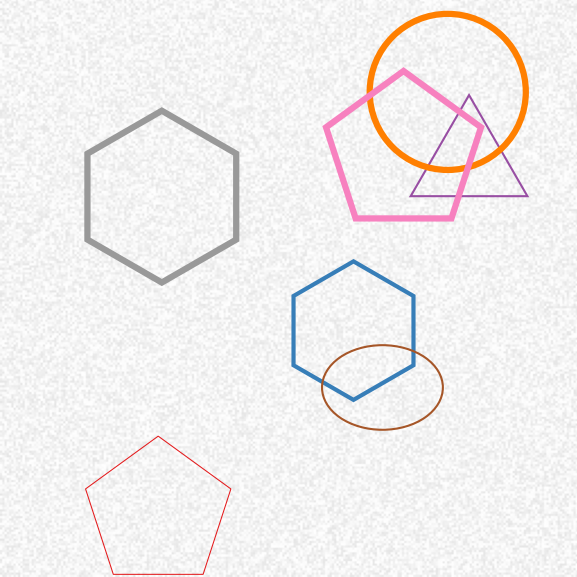[{"shape": "pentagon", "thickness": 0.5, "radius": 0.66, "center": [0.274, 0.112]}, {"shape": "hexagon", "thickness": 2, "radius": 0.6, "center": [0.612, 0.427]}, {"shape": "triangle", "thickness": 1, "radius": 0.58, "center": [0.812, 0.718]}, {"shape": "circle", "thickness": 3, "radius": 0.68, "center": [0.775, 0.84]}, {"shape": "oval", "thickness": 1, "radius": 0.52, "center": [0.662, 0.328]}, {"shape": "pentagon", "thickness": 3, "radius": 0.71, "center": [0.699, 0.735]}, {"shape": "hexagon", "thickness": 3, "radius": 0.74, "center": [0.28, 0.659]}]